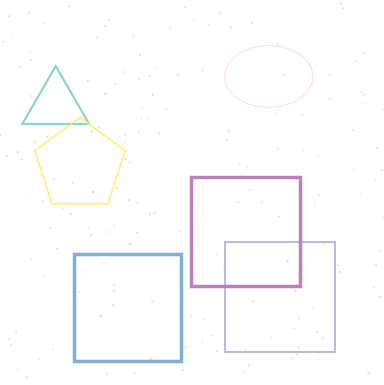[{"shape": "triangle", "thickness": 1.5, "radius": 0.5, "center": [0.145, 0.728]}, {"shape": "square", "thickness": 1.5, "radius": 0.71, "center": [0.727, 0.227]}, {"shape": "square", "thickness": 2.5, "radius": 0.69, "center": [0.332, 0.201]}, {"shape": "oval", "thickness": 0.5, "radius": 0.57, "center": [0.698, 0.801]}, {"shape": "square", "thickness": 2.5, "radius": 0.71, "center": [0.637, 0.4]}, {"shape": "pentagon", "thickness": 1, "radius": 0.62, "center": [0.208, 0.571]}]